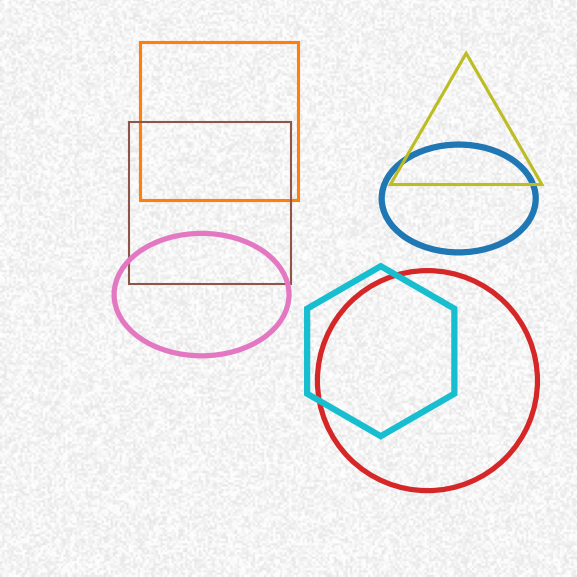[{"shape": "oval", "thickness": 3, "radius": 0.67, "center": [0.794, 0.655]}, {"shape": "square", "thickness": 1.5, "radius": 0.68, "center": [0.38, 0.79]}, {"shape": "circle", "thickness": 2.5, "radius": 0.95, "center": [0.74, 0.34]}, {"shape": "square", "thickness": 1, "radius": 0.7, "center": [0.364, 0.647]}, {"shape": "oval", "thickness": 2.5, "radius": 0.76, "center": [0.349, 0.489]}, {"shape": "triangle", "thickness": 1.5, "radius": 0.76, "center": [0.807, 0.755]}, {"shape": "hexagon", "thickness": 3, "radius": 0.74, "center": [0.659, 0.391]}]